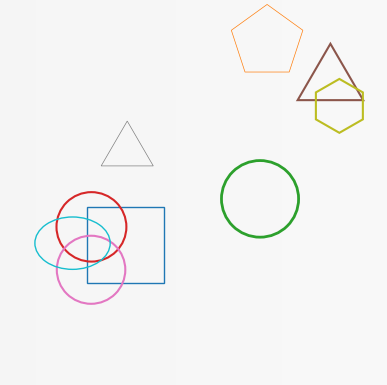[{"shape": "square", "thickness": 1, "radius": 0.49, "center": [0.324, 0.365]}, {"shape": "pentagon", "thickness": 0.5, "radius": 0.49, "center": [0.689, 0.891]}, {"shape": "circle", "thickness": 2, "radius": 0.5, "center": [0.671, 0.483]}, {"shape": "circle", "thickness": 1.5, "radius": 0.45, "center": [0.236, 0.411]}, {"shape": "triangle", "thickness": 1.5, "radius": 0.49, "center": [0.853, 0.789]}, {"shape": "circle", "thickness": 1.5, "radius": 0.44, "center": [0.235, 0.299]}, {"shape": "triangle", "thickness": 0.5, "radius": 0.39, "center": [0.328, 0.608]}, {"shape": "hexagon", "thickness": 1.5, "radius": 0.35, "center": [0.876, 0.725]}, {"shape": "oval", "thickness": 1, "radius": 0.49, "center": [0.187, 0.368]}]